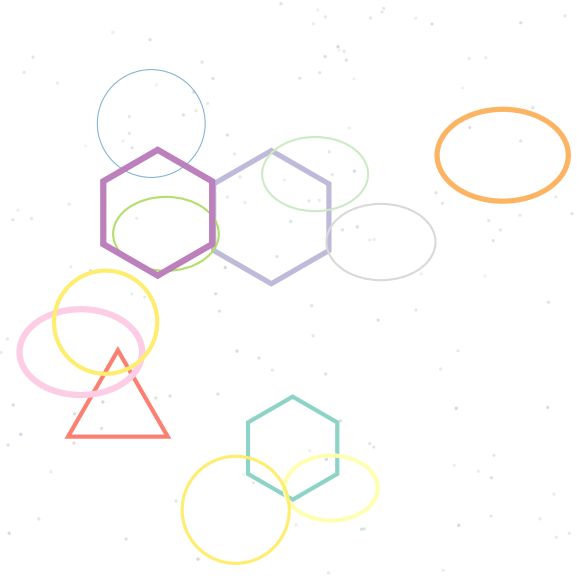[{"shape": "hexagon", "thickness": 2, "radius": 0.45, "center": [0.507, 0.223]}, {"shape": "oval", "thickness": 2, "radius": 0.4, "center": [0.574, 0.154]}, {"shape": "hexagon", "thickness": 2.5, "radius": 0.58, "center": [0.47, 0.623]}, {"shape": "triangle", "thickness": 2, "radius": 0.5, "center": [0.204, 0.293]}, {"shape": "circle", "thickness": 0.5, "radius": 0.47, "center": [0.262, 0.785]}, {"shape": "oval", "thickness": 2.5, "radius": 0.57, "center": [0.87, 0.73]}, {"shape": "oval", "thickness": 1, "radius": 0.46, "center": [0.287, 0.594]}, {"shape": "oval", "thickness": 3, "radius": 0.53, "center": [0.14, 0.389]}, {"shape": "oval", "thickness": 1, "radius": 0.47, "center": [0.66, 0.58]}, {"shape": "hexagon", "thickness": 3, "radius": 0.54, "center": [0.273, 0.631]}, {"shape": "oval", "thickness": 1, "radius": 0.46, "center": [0.546, 0.698]}, {"shape": "circle", "thickness": 1.5, "radius": 0.46, "center": [0.408, 0.116]}, {"shape": "circle", "thickness": 2, "radius": 0.45, "center": [0.183, 0.441]}]